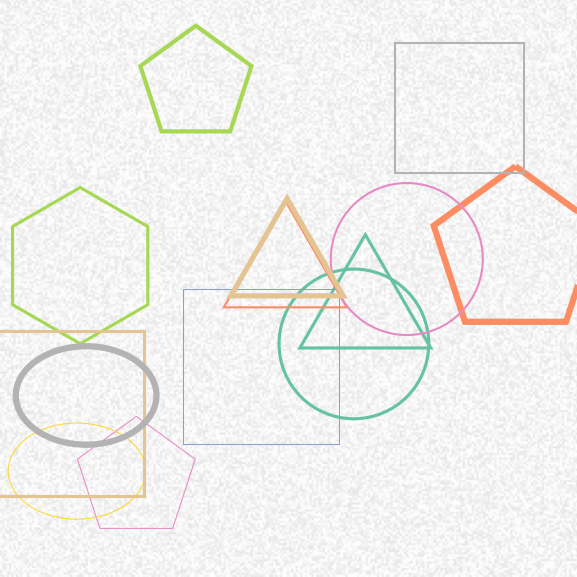[{"shape": "triangle", "thickness": 1.5, "radius": 0.65, "center": [0.633, 0.462]}, {"shape": "circle", "thickness": 1.5, "radius": 0.65, "center": [0.613, 0.404]}, {"shape": "triangle", "thickness": 1, "radius": 0.61, "center": [0.494, 0.528]}, {"shape": "pentagon", "thickness": 3, "radius": 0.74, "center": [0.893, 0.562]}, {"shape": "square", "thickness": 0.5, "radius": 0.67, "center": [0.452, 0.365]}, {"shape": "circle", "thickness": 1, "radius": 0.66, "center": [0.704, 0.551]}, {"shape": "pentagon", "thickness": 0.5, "radius": 0.54, "center": [0.236, 0.171]}, {"shape": "hexagon", "thickness": 1.5, "radius": 0.68, "center": [0.139, 0.539]}, {"shape": "pentagon", "thickness": 2, "radius": 0.51, "center": [0.339, 0.854]}, {"shape": "oval", "thickness": 0.5, "radius": 0.59, "center": [0.133, 0.183]}, {"shape": "square", "thickness": 1.5, "radius": 0.71, "center": [0.107, 0.283]}, {"shape": "triangle", "thickness": 2.5, "radius": 0.56, "center": [0.497, 0.543]}, {"shape": "square", "thickness": 1, "radius": 0.56, "center": [0.795, 0.812]}, {"shape": "oval", "thickness": 3, "radius": 0.61, "center": [0.149, 0.314]}]